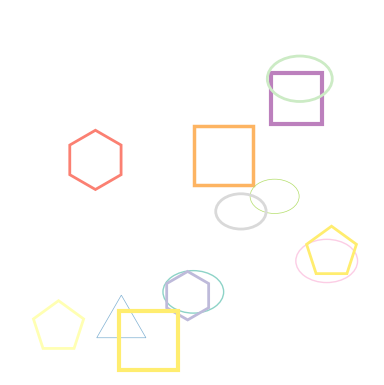[{"shape": "oval", "thickness": 1, "radius": 0.39, "center": [0.502, 0.242]}, {"shape": "pentagon", "thickness": 2, "radius": 0.34, "center": [0.152, 0.15]}, {"shape": "hexagon", "thickness": 2, "radius": 0.31, "center": [0.487, 0.232]}, {"shape": "hexagon", "thickness": 2, "radius": 0.38, "center": [0.248, 0.585]}, {"shape": "triangle", "thickness": 0.5, "radius": 0.37, "center": [0.315, 0.16]}, {"shape": "square", "thickness": 2.5, "radius": 0.38, "center": [0.581, 0.595]}, {"shape": "oval", "thickness": 0.5, "radius": 0.32, "center": [0.713, 0.49]}, {"shape": "oval", "thickness": 1, "radius": 0.4, "center": [0.849, 0.322]}, {"shape": "oval", "thickness": 2, "radius": 0.33, "center": [0.626, 0.451]}, {"shape": "square", "thickness": 3, "radius": 0.33, "center": [0.77, 0.745]}, {"shape": "oval", "thickness": 2, "radius": 0.42, "center": [0.779, 0.795]}, {"shape": "pentagon", "thickness": 2, "radius": 0.34, "center": [0.861, 0.344]}, {"shape": "square", "thickness": 3, "radius": 0.38, "center": [0.386, 0.115]}]